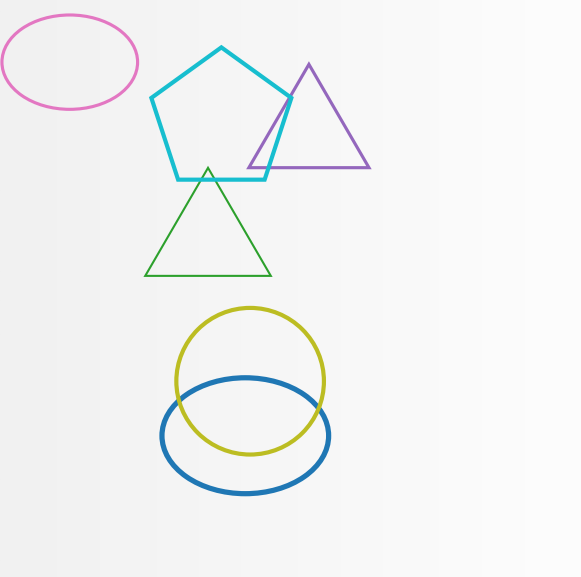[{"shape": "oval", "thickness": 2.5, "radius": 0.72, "center": [0.422, 0.245]}, {"shape": "triangle", "thickness": 1, "radius": 0.62, "center": [0.358, 0.584]}, {"shape": "triangle", "thickness": 1.5, "radius": 0.6, "center": [0.531, 0.768]}, {"shape": "oval", "thickness": 1.5, "radius": 0.58, "center": [0.12, 0.891]}, {"shape": "circle", "thickness": 2, "radius": 0.63, "center": [0.43, 0.339]}, {"shape": "pentagon", "thickness": 2, "radius": 0.63, "center": [0.381, 0.79]}]